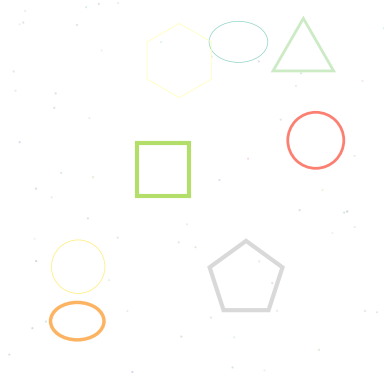[{"shape": "oval", "thickness": 0.5, "radius": 0.38, "center": [0.619, 0.891]}, {"shape": "hexagon", "thickness": 0.5, "radius": 0.48, "center": [0.466, 0.843]}, {"shape": "circle", "thickness": 2, "radius": 0.36, "center": [0.82, 0.636]}, {"shape": "oval", "thickness": 2.5, "radius": 0.35, "center": [0.201, 0.166]}, {"shape": "square", "thickness": 3, "radius": 0.34, "center": [0.423, 0.56]}, {"shape": "pentagon", "thickness": 3, "radius": 0.5, "center": [0.639, 0.275]}, {"shape": "triangle", "thickness": 2, "radius": 0.45, "center": [0.788, 0.861]}, {"shape": "circle", "thickness": 0.5, "radius": 0.35, "center": [0.203, 0.307]}]